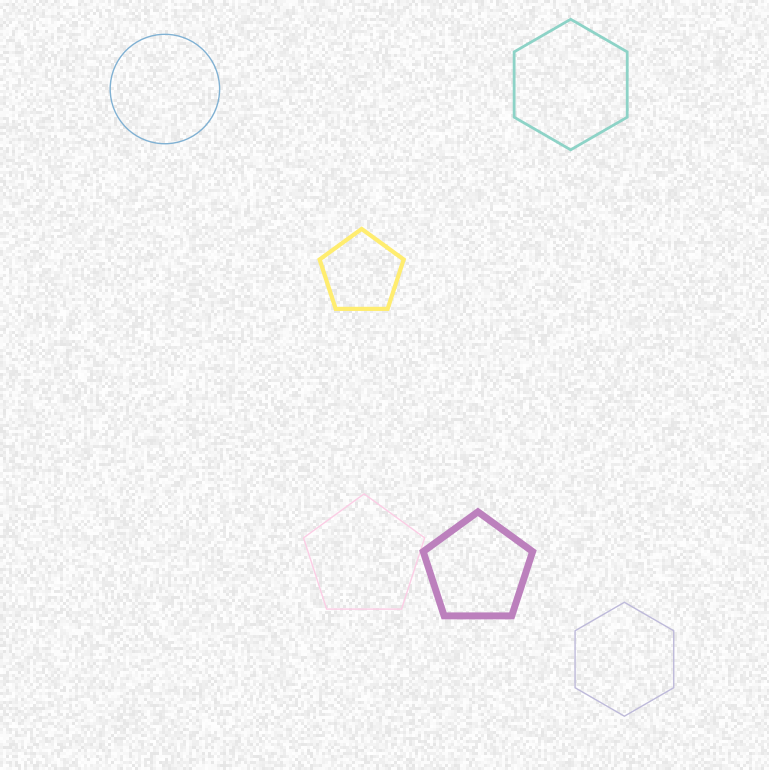[{"shape": "hexagon", "thickness": 1, "radius": 0.42, "center": [0.741, 0.89]}, {"shape": "hexagon", "thickness": 0.5, "radius": 0.37, "center": [0.811, 0.144]}, {"shape": "circle", "thickness": 0.5, "radius": 0.36, "center": [0.214, 0.884]}, {"shape": "pentagon", "thickness": 0.5, "radius": 0.41, "center": [0.473, 0.276]}, {"shape": "pentagon", "thickness": 2.5, "radius": 0.37, "center": [0.621, 0.261]}, {"shape": "pentagon", "thickness": 1.5, "radius": 0.29, "center": [0.47, 0.645]}]